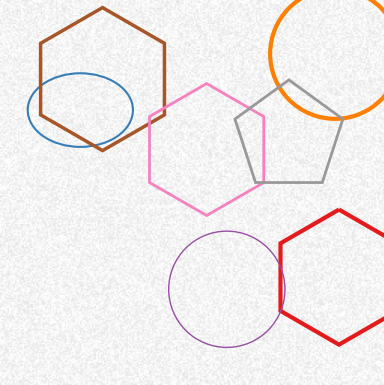[{"shape": "hexagon", "thickness": 3, "radius": 0.88, "center": [0.881, 0.28]}, {"shape": "oval", "thickness": 1.5, "radius": 0.68, "center": [0.209, 0.714]}, {"shape": "circle", "thickness": 1, "radius": 0.75, "center": [0.589, 0.249]}, {"shape": "circle", "thickness": 3, "radius": 0.84, "center": [0.87, 0.86]}, {"shape": "hexagon", "thickness": 2.5, "radius": 0.93, "center": [0.266, 0.795]}, {"shape": "hexagon", "thickness": 2, "radius": 0.86, "center": [0.537, 0.612]}, {"shape": "pentagon", "thickness": 2, "radius": 0.74, "center": [0.75, 0.645]}]